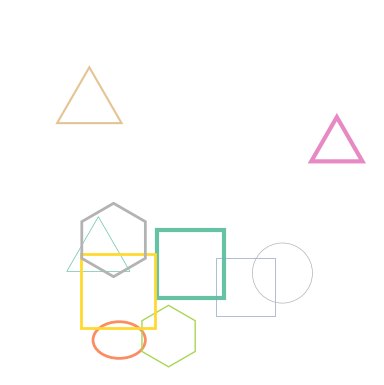[{"shape": "triangle", "thickness": 0.5, "radius": 0.47, "center": [0.255, 0.342]}, {"shape": "square", "thickness": 3, "radius": 0.44, "center": [0.495, 0.314]}, {"shape": "oval", "thickness": 2, "radius": 0.34, "center": [0.31, 0.117]}, {"shape": "square", "thickness": 0.5, "radius": 0.38, "center": [0.638, 0.254]}, {"shape": "triangle", "thickness": 3, "radius": 0.38, "center": [0.875, 0.619]}, {"shape": "hexagon", "thickness": 1, "radius": 0.4, "center": [0.438, 0.127]}, {"shape": "square", "thickness": 2, "radius": 0.48, "center": [0.307, 0.243]}, {"shape": "triangle", "thickness": 1.5, "radius": 0.48, "center": [0.232, 0.729]}, {"shape": "circle", "thickness": 0.5, "radius": 0.39, "center": [0.734, 0.291]}, {"shape": "hexagon", "thickness": 2, "radius": 0.48, "center": [0.295, 0.377]}]